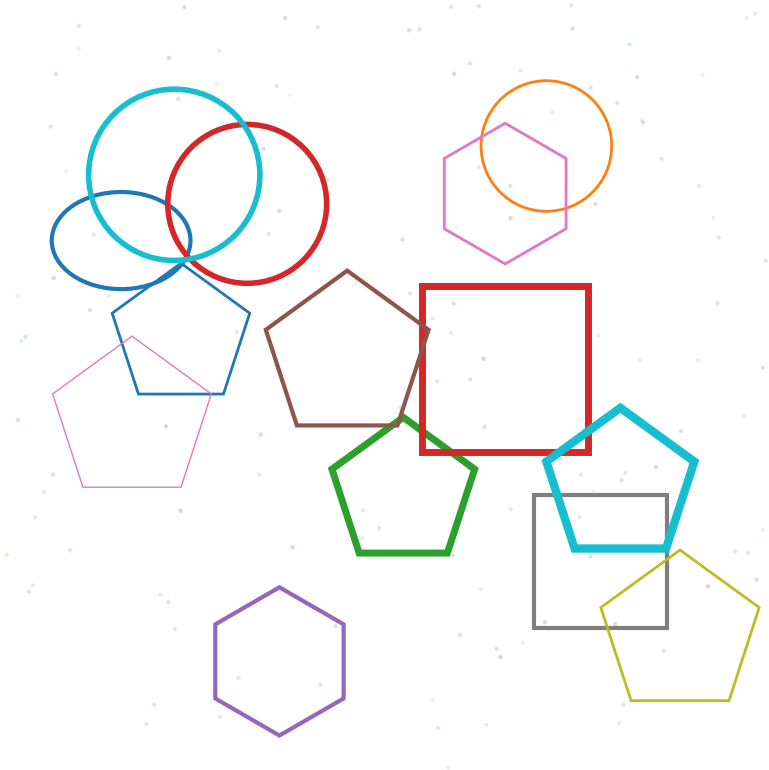[{"shape": "oval", "thickness": 1.5, "radius": 0.45, "center": [0.157, 0.688]}, {"shape": "pentagon", "thickness": 1, "radius": 0.47, "center": [0.235, 0.564]}, {"shape": "circle", "thickness": 1, "radius": 0.42, "center": [0.71, 0.81]}, {"shape": "pentagon", "thickness": 2.5, "radius": 0.49, "center": [0.524, 0.361]}, {"shape": "square", "thickness": 2.5, "radius": 0.54, "center": [0.656, 0.521]}, {"shape": "circle", "thickness": 2, "radius": 0.52, "center": [0.321, 0.735]}, {"shape": "hexagon", "thickness": 1.5, "radius": 0.48, "center": [0.363, 0.141]}, {"shape": "pentagon", "thickness": 1.5, "radius": 0.56, "center": [0.451, 0.537]}, {"shape": "pentagon", "thickness": 0.5, "radius": 0.54, "center": [0.171, 0.455]}, {"shape": "hexagon", "thickness": 1, "radius": 0.46, "center": [0.656, 0.749]}, {"shape": "square", "thickness": 1.5, "radius": 0.43, "center": [0.78, 0.271]}, {"shape": "pentagon", "thickness": 1, "radius": 0.54, "center": [0.883, 0.178]}, {"shape": "circle", "thickness": 2, "radius": 0.56, "center": [0.226, 0.773]}, {"shape": "pentagon", "thickness": 3, "radius": 0.51, "center": [0.806, 0.369]}]